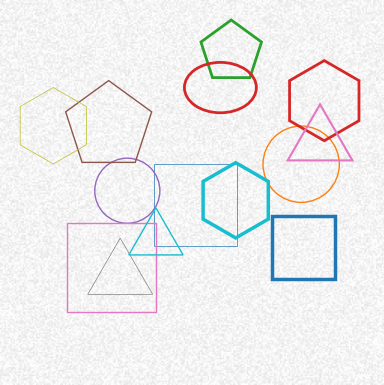[{"shape": "square", "thickness": 2.5, "radius": 0.41, "center": [0.789, 0.357]}, {"shape": "square", "thickness": 0.5, "radius": 0.53, "center": [0.508, 0.467]}, {"shape": "circle", "thickness": 1, "radius": 0.5, "center": [0.782, 0.573]}, {"shape": "pentagon", "thickness": 2, "radius": 0.41, "center": [0.601, 0.865]}, {"shape": "oval", "thickness": 2, "radius": 0.47, "center": [0.572, 0.773]}, {"shape": "hexagon", "thickness": 2, "radius": 0.52, "center": [0.842, 0.739]}, {"shape": "circle", "thickness": 1, "radius": 0.42, "center": [0.331, 0.505]}, {"shape": "pentagon", "thickness": 1, "radius": 0.59, "center": [0.282, 0.673]}, {"shape": "square", "thickness": 1, "radius": 0.58, "center": [0.289, 0.304]}, {"shape": "triangle", "thickness": 1.5, "radius": 0.49, "center": [0.831, 0.632]}, {"shape": "triangle", "thickness": 0.5, "radius": 0.49, "center": [0.312, 0.284]}, {"shape": "hexagon", "thickness": 0.5, "radius": 0.5, "center": [0.138, 0.673]}, {"shape": "hexagon", "thickness": 2.5, "radius": 0.49, "center": [0.612, 0.48]}, {"shape": "triangle", "thickness": 1, "radius": 0.41, "center": [0.405, 0.379]}]